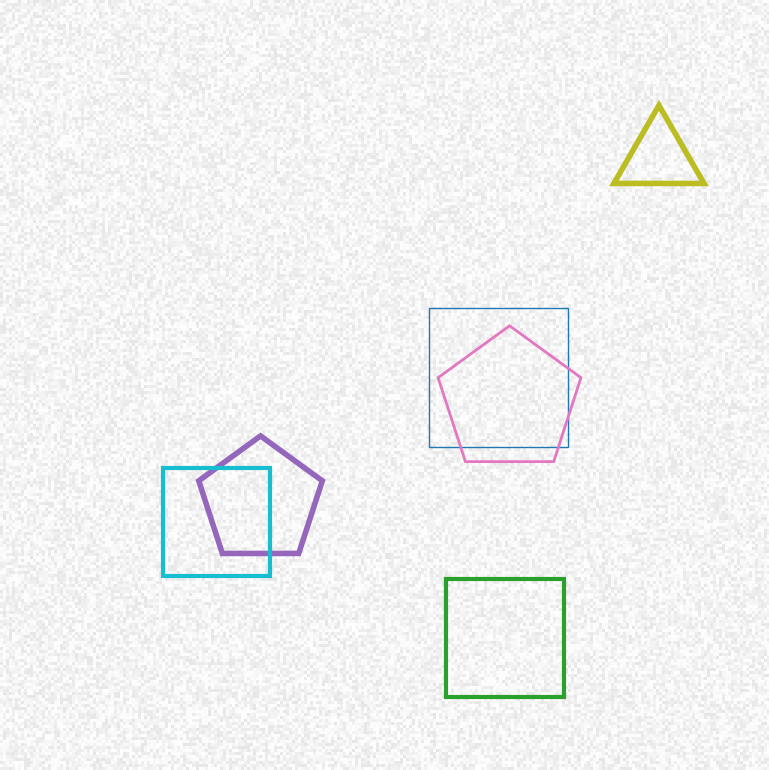[{"shape": "square", "thickness": 0.5, "radius": 0.45, "center": [0.647, 0.51]}, {"shape": "square", "thickness": 1.5, "radius": 0.38, "center": [0.656, 0.171]}, {"shape": "pentagon", "thickness": 2, "radius": 0.42, "center": [0.338, 0.349]}, {"shape": "pentagon", "thickness": 1, "radius": 0.49, "center": [0.662, 0.479]}, {"shape": "triangle", "thickness": 2, "radius": 0.34, "center": [0.856, 0.796]}, {"shape": "square", "thickness": 1.5, "radius": 0.35, "center": [0.281, 0.322]}]